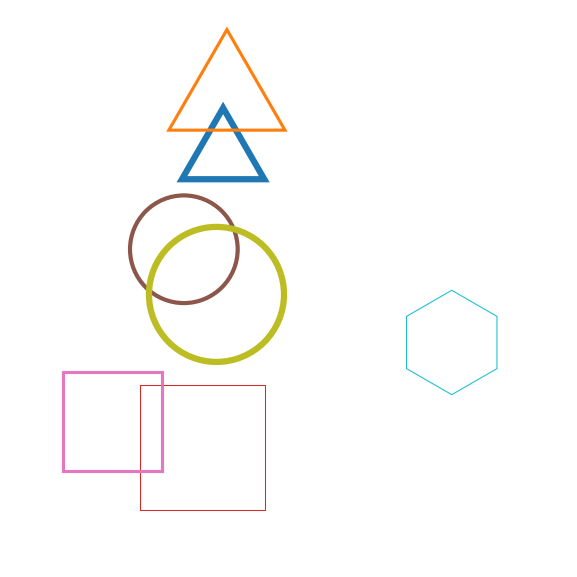[{"shape": "triangle", "thickness": 3, "radius": 0.41, "center": [0.386, 0.73]}, {"shape": "triangle", "thickness": 1.5, "radius": 0.58, "center": [0.393, 0.832]}, {"shape": "square", "thickness": 0.5, "radius": 0.54, "center": [0.351, 0.224]}, {"shape": "circle", "thickness": 2, "radius": 0.47, "center": [0.318, 0.568]}, {"shape": "square", "thickness": 1.5, "radius": 0.43, "center": [0.194, 0.269]}, {"shape": "circle", "thickness": 3, "radius": 0.58, "center": [0.375, 0.489]}, {"shape": "hexagon", "thickness": 0.5, "radius": 0.45, "center": [0.782, 0.406]}]